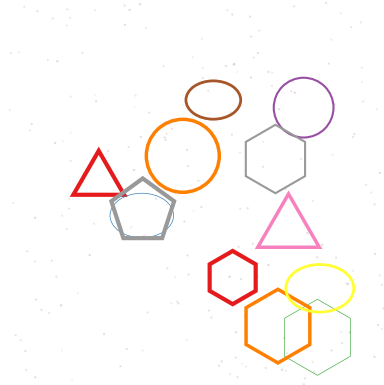[{"shape": "triangle", "thickness": 3, "radius": 0.38, "center": [0.256, 0.532]}, {"shape": "hexagon", "thickness": 3, "radius": 0.35, "center": [0.604, 0.279]}, {"shape": "oval", "thickness": 0.5, "radius": 0.41, "center": [0.368, 0.44]}, {"shape": "hexagon", "thickness": 0.5, "radius": 0.49, "center": [0.824, 0.124]}, {"shape": "circle", "thickness": 1.5, "radius": 0.39, "center": [0.789, 0.72]}, {"shape": "hexagon", "thickness": 2.5, "radius": 0.48, "center": [0.722, 0.153]}, {"shape": "circle", "thickness": 2.5, "radius": 0.47, "center": [0.475, 0.595]}, {"shape": "oval", "thickness": 2, "radius": 0.44, "center": [0.831, 0.251]}, {"shape": "oval", "thickness": 2, "radius": 0.36, "center": [0.554, 0.74]}, {"shape": "triangle", "thickness": 2.5, "radius": 0.46, "center": [0.749, 0.404]}, {"shape": "pentagon", "thickness": 3, "radius": 0.43, "center": [0.371, 0.451]}, {"shape": "hexagon", "thickness": 1.5, "radius": 0.44, "center": [0.715, 0.587]}]